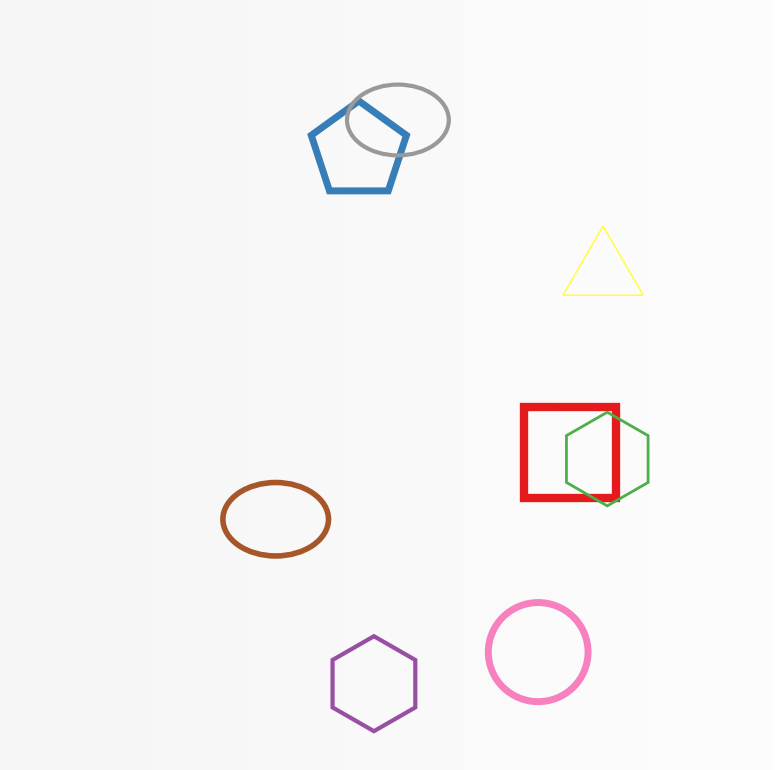[{"shape": "square", "thickness": 3, "radius": 0.3, "center": [0.736, 0.413]}, {"shape": "pentagon", "thickness": 2.5, "radius": 0.32, "center": [0.463, 0.804]}, {"shape": "hexagon", "thickness": 1, "radius": 0.3, "center": [0.784, 0.404]}, {"shape": "hexagon", "thickness": 1.5, "radius": 0.31, "center": [0.482, 0.112]}, {"shape": "triangle", "thickness": 0.5, "radius": 0.3, "center": [0.778, 0.647]}, {"shape": "oval", "thickness": 2, "radius": 0.34, "center": [0.356, 0.326]}, {"shape": "circle", "thickness": 2.5, "radius": 0.32, "center": [0.694, 0.153]}, {"shape": "oval", "thickness": 1.5, "radius": 0.33, "center": [0.513, 0.844]}]